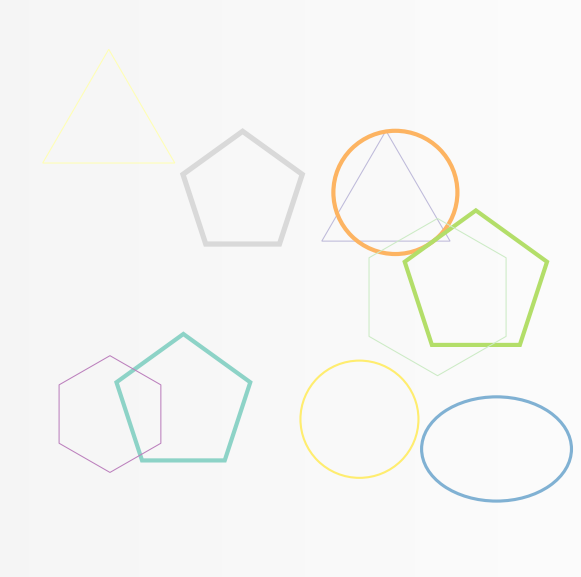[{"shape": "pentagon", "thickness": 2, "radius": 0.61, "center": [0.315, 0.3]}, {"shape": "triangle", "thickness": 0.5, "radius": 0.66, "center": [0.187, 0.782]}, {"shape": "triangle", "thickness": 0.5, "radius": 0.64, "center": [0.664, 0.645]}, {"shape": "oval", "thickness": 1.5, "radius": 0.64, "center": [0.854, 0.222]}, {"shape": "circle", "thickness": 2, "radius": 0.53, "center": [0.68, 0.666]}, {"shape": "pentagon", "thickness": 2, "radius": 0.64, "center": [0.819, 0.506]}, {"shape": "pentagon", "thickness": 2.5, "radius": 0.54, "center": [0.417, 0.664]}, {"shape": "hexagon", "thickness": 0.5, "radius": 0.51, "center": [0.189, 0.282]}, {"shape": "hexagon", "thickness": 0.5, "radius": 0.68, "center": [0.753, 0.485]}, {"shape": "circle", "thickness": 1, "radius": 0.51, "center": [0.618, 0.273]}]